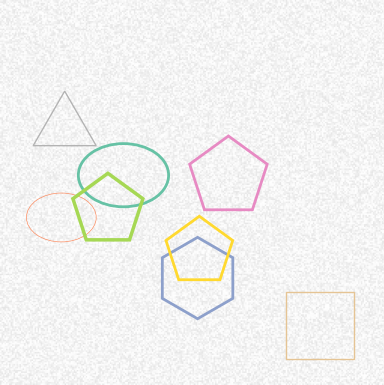[{"shape": "oval", "thickness": 2, "radius": 0.59, "center": [0.321, 0.545]}, {"shape": "oval", "thickness": 0.5, "radius": 0.45, "center": [0.159, 0.435]}, {"shape": "hexagon", "thickness": 2, "radius": 0.53, "center": [0.513, 0.278]}, {"shape": "pentagon", "thickness": 2, "radius": 0.53, "center": [0.593, 0.541]}, {"shape": "pentagon", "thickness": 2.5, "radius": 0.48, "center": [0.28, 0.454]}, {"shape": "pentagon", "thickness": 2, "radius": 0.46, "center": [0.518, 0.347]}, {"shape": "square", "thickness": 1, "radius": 0.44, "center": [0.831, 0.154]}, {"shape": "triangle", "thickness": 1, "radius": 0.47, "center": [0.168, 0.669]}]